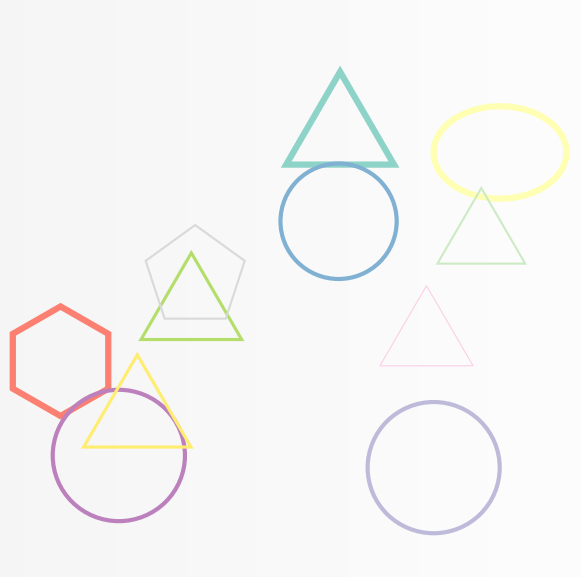[{"shape": "triangle", "thickness": 3, "radius": 0.54, "center": [0.585, 0.768]}, {"shape": "oval", "thickness": 3, "radius": 0.57, "center": [0.86, 0.735]}, {"shape": "circle", "thickness": 2, "radius": 0.57, "center": [0.746, 0.189]}, {"shape": "hexagon", "thickness": 3, "radius": 0.47, "center": [0.104, 0.374]}, {"shape": "circle", "thickness": 2, "radius": 0.5, "center": [0.582, 0.616]}, {"shape": "triangle", "thickness": 1.5, "radius": 0.5, "center": [0.329, 0.461]}, {"shape": "triangle", "thickness": 0.5, "radius": 0.46, "center": [0.734, 0.412]}, {"shape": "pentagon", "thickness": 1, "radius": 0.45, "center": [0.336, 0.52]}, {"shape": "circle", "thickness": 2, "radius": 0.57, "center": [0.204, 0.21]}, {"shape": "triangle", "thickness": 1, "radius": 0.44, "center": [0.828, 0.586]}, {"shape": "triangle", "thickness": 1.5, "radius": 0.53, "center": [0.236, 0.278]}]